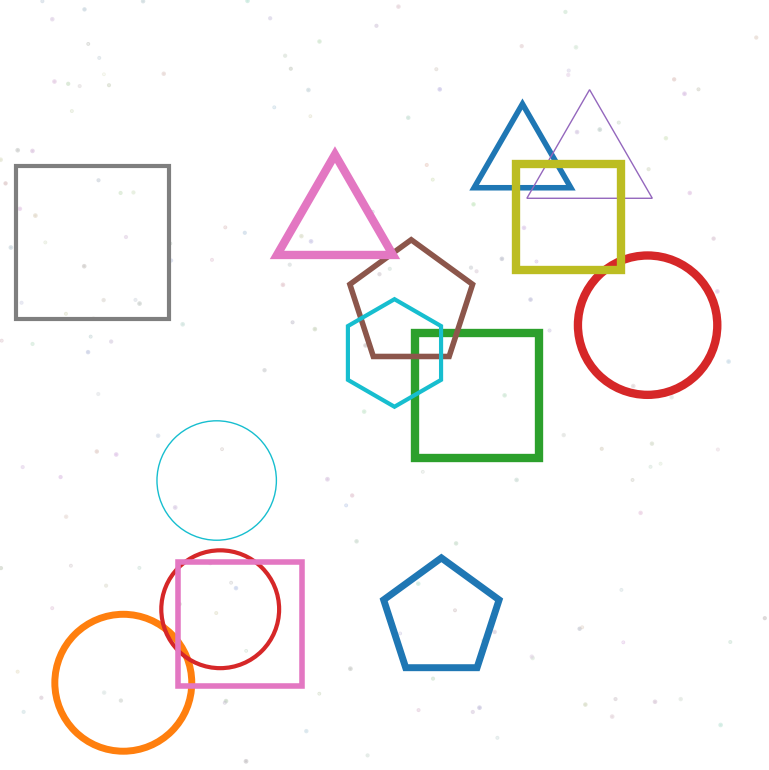[{"shape": "pentagon", "thickness": 2.5, "radius": 0.39, "center": [0.573, 0.197]}, {"shape": "triangle", "thickness": 2, "radius": 0.36, "center": [0.679, 0.792]}, {"shape": "circle", "thickness": 2.5, "radius": 0.44, "center": [0.16, 0.113]}, {"shape": "square", "thickness": 3, "radius": 0.4, "center": [0.619, 0.486]}, {"shape": "circle", "thickness": 3, "radius": 0.45, "center": [0.841, 0.578]}, {"shape": "circle", "thickness": 1.5, "radius": 0.38, "center": [0.286, 0.209]}, {"shape": "triangle", "thickness": 0.5, "radius": 0.47, "center": [0.766, 0.79]}, {"shape": "pentagon", "thickness": 2, "radius": 0.42, "center": [0.534, 0.605]}, {"shape": "square", "thickness": 2, "radius": 0.4, "center": [0.311, 0.189]}, {"shape": "triangle", "thickness": 3, "radius": 0.43, "center": [0.435, 0.712]}, {"shape": "square", "thickness": 1.5, "radius": 0.5, "center": [0.12, 0.685]}, {"shape": "square", "thickness": 3, "radius": 0.34, "center": [0.738, 0.718]}, {"shape": "circle", "thickness": 0.5, "radius": 0.39, "center": [0.281, 0.376]}, {"shape": "hexagon", "thickness": 1.5, "radius": 0.35, "center": [0.512, 0.542]}]